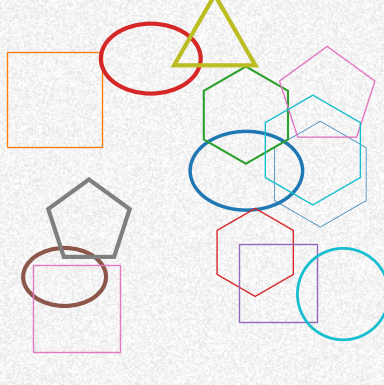[{"shape": "oval", "thickness": 2.5, "radius": 0.73, "center": [0.64, 0.556]}, {"shape": "hexagon", "thickness": 0.5, "radius": 0.69, "center": [0.832, 0.548]}, {"shape": "square", "thickness": 1, "radius": 0.62, "center": [0.143, 0.742]}, {"shape": "hexagon", "thickness": 1.5, "radius": 0.63, "center": [0.639, 0.701]}, {"shape": "oval", "thickness": 3, "radius": 0.65, "center": [0.392, 0.848]}, {"shape": "hexagon", "thickness": 1, "radius": 0.57, "center": [0.663, 0.344]}, {"shape": "square", "thickness": 1, "radius": 0.5, "center": [0.722, 0.265]}, {"shape": "oval", "thickness": 3, "radius": 0.54, "center": [0.168, 0.281]}, {"shape": "square", "thickness": 1, "radius": 0.57, "center": [0.199, 0.199]}, {"shape": "pentagon", "thickness": 1, "radius": 0.65, "center": [0.85, 0.749]}, {"shape": "pentagon", "thickness": 3, "radius": 0.56, "center": [0.231, 0.423]}, {"shape": "triangle", "thickness": 3, "radius": 0.61, "center": [0.558, 0.891]}, {"shape": "hexagon", "thickness": 1, "radius": 0.71, "center": [0.813, 0.61]}, {"shape": "circle", "thickness": 2, "radius": 0.59, "center": [0.891, 0.236]}]